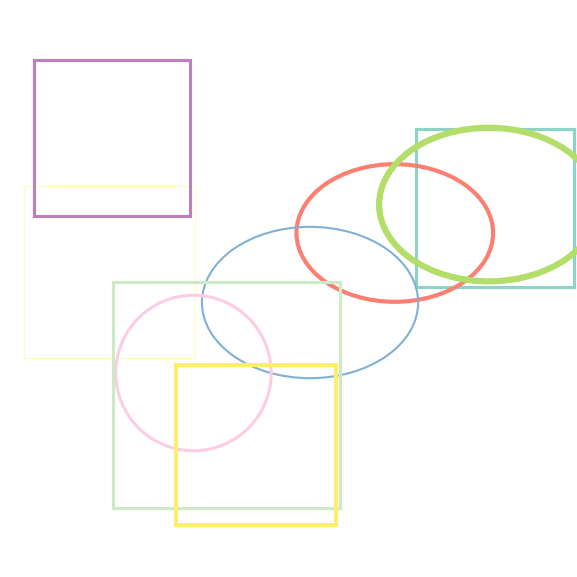[{"shape": "square", "thickness": 1.5, "radius": 0.69, "center": [0.857, 0.639]}, {"shape": "square", "thickness": 0.5, "radius": 0.74, "center": [0.19, 0.528]}, {"shape": "oval", "thickness": 2, "radius": 0.85, "center": [0.684, 0.596]}, {"shape": "oval", "thickness": 1, "radius": 0.94, "center": [0.537, 0.475]}, {"shape": "oval", "thickness": 3, "radius": 0.95, "center": [0.846, 0.645]}, {"shape": "circle", "thickness": 1.5, "radius": 0.67, "center": [0.335, 0.353]}, {"shape": "square", "thickness": 1.5, "radius": 0.68, "center": [0.195, 0.761]}, {"shape": "square", "thickness": 1.5, "radius": 0.98, "center": [0.393, 0.315]}, {"shape": "square", "thickness": 2, "radius": 0.69, "center": [0.443, 0.229]}]